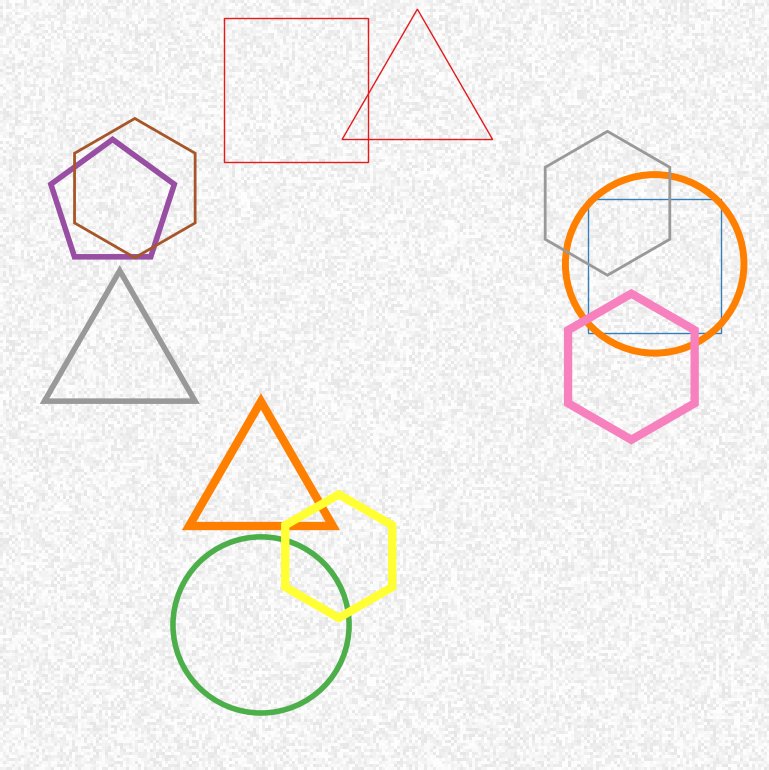[{"shape": "square", "thickness": 0.5, "radius": 0.46, "center": [0.384, 0.883]}, {"shape": "triangle", "thickness": 0.5, "radius": 0.56, "center": [0.542, 0.875]}, {"shape": "square", "thickness": 0.5, "radius": 0.43, "center": [0.85, 0.654]}, {"shape": "circle", "thickness": 2, "radius": 0.57, "center": [0.339, 0.188]}, {"shape": "pentagon", "thickness": 2, "radius": 0.42, "center": [0.146, 0.735]}, {"shape": "triangle", "thickness": 3, "radius": 0.54, "center": [0.339, 0.371]}, {"shape": "circle", "thickness": 2.5, "radius": 0.58, "center": [0.85, 0.657]}, {"shape": "hexagon", "thickness": 3, "radius": 0.4, "center": [0.44, 0.278]}, {"shape": "hexagon", "thickness": 1, "radius": 0.45, "center": [0.175, 0.756]}, {"shape": "hexagon", "thickness": 3, "radius": 0.47, "center": [0.82, 0.524]}, {"shape": "triangle", "thickness": 2, "radius": 0.56, "center": [0.156, 0.536]}, {"shape": "hexagon", "thickness": 1, "radius": 0.47, "center": [0.789, 0.736]}]